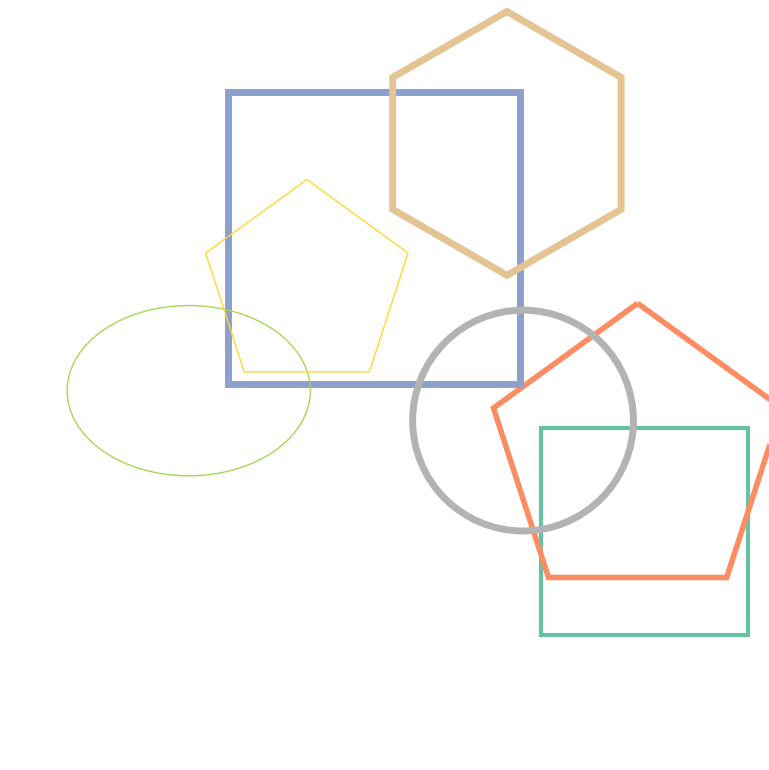[{"shape": "square", "thickness": 1.5, "radius": 0.67, "center": [0.837, 0.31]}, {"shape": "pentagon", "thickness": 2, "radius": 0.98, "center": [0.828, 0.409]}, {"shape": "square", "thickness": 2.5, "radius": 0.95, "center": [0.486, 0.691]}, {"shape": "oval", "thickness": 0.5, "radius": 0.79, "center": [0.245, 0.493]}, {"shape": "pentagon", "thickness": 0.5, "radius": 0.69, "center": [0.398, 0.629]}, {"shape": "hexagon", "thickness": 2.5, "radius": 0.86, "center": [0.658, 0.814]}, {"shape": "circle", "thickness": 2.5, "radius": 0.72, "center": [0.679, 0.454]}]